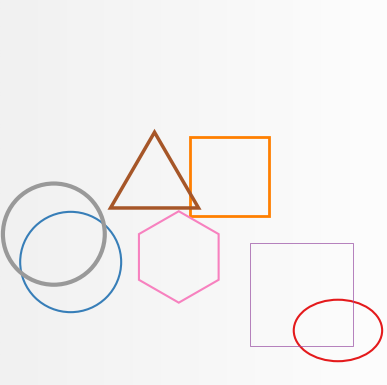[{"shape": "oval", "thickness": 1.5, "radius": 0.57, "center": [0.872, 0.142]}, {"shape": "circle", "thickness": 1.5, "radius": 0.65, "center": [0.182, 0.319]}, {"shape": "square", "thickness": 0.5, "radius": 0.67, "center": [0.778, 0.235]}, {"shape": "square", "thickness": 2, "radius": 0.51, "center": [0.592, 0.542]}, {"shape": "triangle", "thickness": 2.5, "radius": 0.66, "center": [0.399, 0.525]}, {"shape": "hexagon", "thickness": 1.5, "radius": 0.59, "center": [0.461, 0.333]}, {"shape": "circle", "thickness": 3, "radius": 0.66, "center": [0.139, 0.392]}]